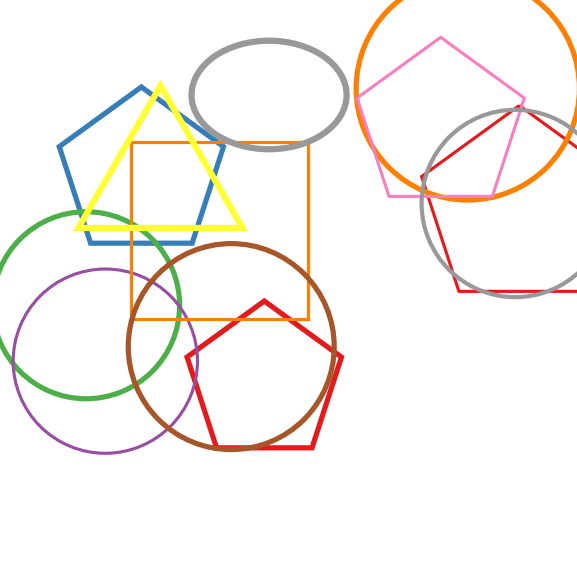[{"shape": "pentagon", "thickness": 1.5, "radius": 0.89, "center": [0.899, 0.639]}, {"shape": "pentagon", "thickness": 2.5, "radius": 0.7, "center": [0.458, 0.337]}, {"shape": "pentagon", "thickness": 2.5, "radius": 0.75, "center": [0.245, 0.699]}, {"shape": "circle", "thickness": 2.5, "radius": 0.81, "center": [0.149, 0.471]}, {"shape": "circle", "thickness": 1.5, "radius": 0.8, "center": [0.182, 0.374]}, {"shape": "circle", "thickness": 2.5, "radius": 0.97, "center": [0.81, 0.846]}, {"shape": "square", "thickness": 1.5, "radius": 0.76, "center": [0.381, 0.6]}, {"shape": "triangle", "thickness": 3, "radius": 0.82, "center": [0.278, 0.686]}, {"shape": "circle", "thickness": 2.5, "radius": 0.89, "center": [0.4, 0.399]}, {"shape": "pentagon", "thickness": 1.5, "radius": 0.76, "center": [0.763, 0.782]}, {"shape": "circle", "thickness": 2, "radius": 0.81, "center": [0.892, 0.647]}, {"shape": "oval", "thickness": 3, "radius": 0.67, "center": [0.466, 0.835]}]